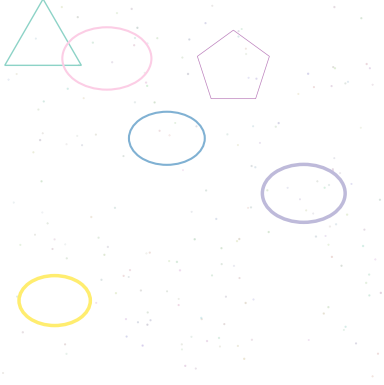[{"shape": "triangle", "thickness": 1, "radius": 0.57, "center": [0.112, 0.888]}, {"shape": "oval", "thickness": 2.5, "radius": 0.54, "center": [0.789, 0.498]}, {"shape": "oval", "thickness": 1.5, "radius": 0.49, "center": [0.433, 0.641]}, {"shape": "oval", "thickness": 1.5, "radius": 0.58, "center": [0.278, 0.848]}, {"shape": "pentagon", "thickness": 0.5, "radius": 0.49, "center": [0.606, 0.823]}, {"shape": "oval", "thickness": 2.5, "radius": 0.46, "center": [0.142, 0.219]}]